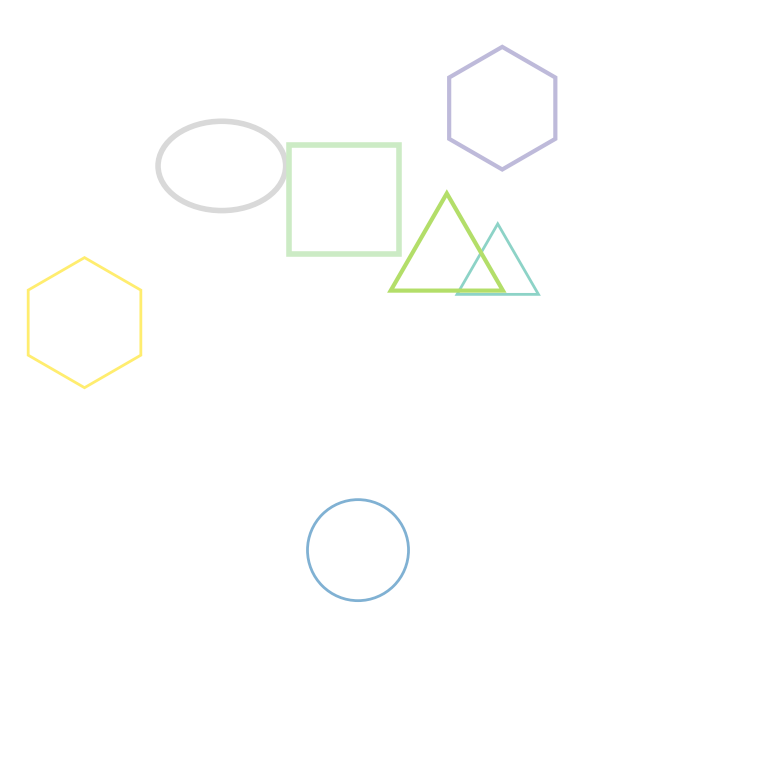[{"shape": "triangle", "thickness": 1, "radius": 0.31, "center": [0.646, 0.648]}, {"shape": "hexagon", "thickness": 1.5, "radius": 0.4, "center": [0.652, 0.86]}, {"shape": "circle", "thickness": 1, "radius": 0.33, "center": [0.465, 0.286]}, {"shape": "triangle", "thickness": 1.5, "radius": 0.42, "center": [0.58, 0.665]}, {"shape": "oval", "thickness": 2, "radius": 0.41, "center": [0.288, 0.785]}, {"shape": "square", "thickness": 2, "radius": 0.36, "center": [0.447, 0.741]}, {"shape": "hexagon", "thickness": 1, "radius": 0.42, "center": [0.11, 0.581]}]